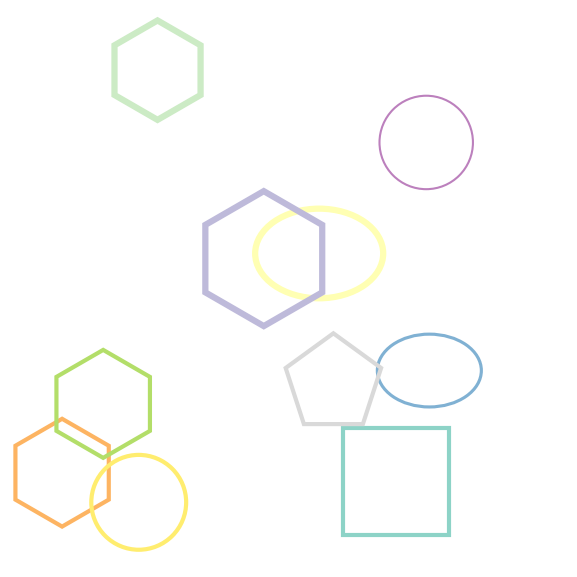[{"shape": "square", "thickness": 2, "radius": 0.46, "center": [0.686, 0.165]}, {"shape": "oval", "thickness": 3, "radius": 0.55, "center": [0.553, 0.56]}, {"shape": "hexagon", "thickness": 3, "radius": 0.58, "center": [0.457, 0.551]}, {"shape": "oval", "thickness": 1.5, "radius": 0.45, "center": [0.743, 0.357]}, {"shape": "hexagon", "thickness": 2, "radius": 0.47, "center": [0.108, 0.181]}, {"shape": "hexagon", "thickness": 2, "radius": 0.47, "center": [0.179, 0.3]}, {"shape": "pentagon", "thickness": 2, "radius": 0.43, "center": [0.577, 0.335]}, {"shape": "circle", "thickness": 1, "radius": 0.4, "center": [0.738, 0.752]}, {"shape": "hexagon", "thickness": 3, "radius": 0.43, "center": [0.273, 0.878]}, {"shape": "circle", "thickness": 2, "radius": 0.41, "center": [0.24, 0.129]}]